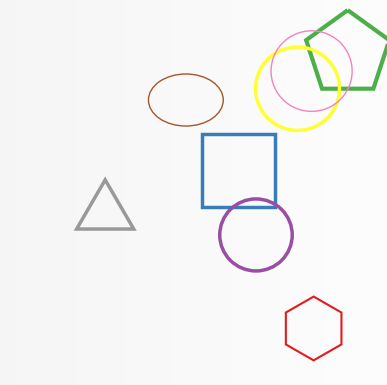[{"shape": "hexagon", "thickness": 1.5, "radius": 0.41, "center": [0.809, 0.147]}, {"shape": "square", "thickness": 2.5, "radius": 0.48, "center": [0.616, 0.558]}, {"shape": "pentagon", "thickness": 3, "radius": 0.56, "center": [0.897, 0.861]}, {"shape": "circle", "thickness": 2.5, "radius": 0.47, "center": [0.661, 0.39]}, {"shape": "circle", "thickness": 2.5, "radius": 0.54, "center": [0.768, 0.77]}, {"shape": "oval", "thickness": 1, "radius": 0.48, "center": [0.48, 0.74]}, {"shape": "circle", "thickness": 1, "radius": 0.52, "center": [0.804, 0.815]}, {"shape": "triangle", "thickness": 2.5, "radius": 0.43, "center": [0.271, 0.448]}]